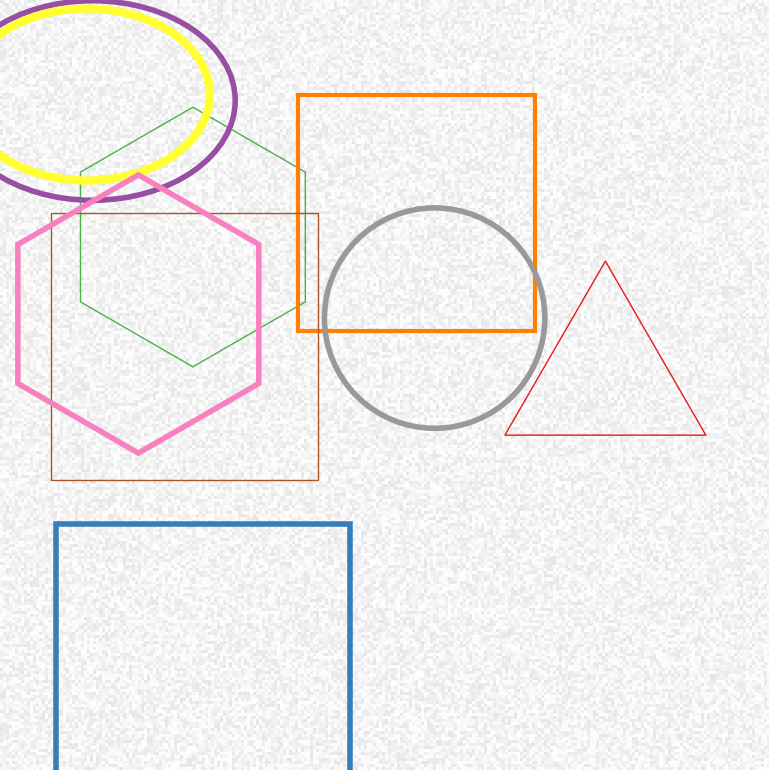[{"shape": "triangle", "thickness": 0.5, "radius": 0.75, "center": [0.786, 0.51]}, {"shape": "square", "thickness": 2, "radius": 0.95, "center": [0.263, 0.128]}, {"shape": "hexagon", "thickness": 0.5, "radius": 0.84, "center": [0.251, 0.692]}, {"shape": "oval", "thickness": 2, "radius": 0.93, "center": [0.12, 0.869]}, {"shape": "square", "thickness": 1.5, "radius": 0.77, "center": [0.541, 0.724]}, {"shape": "oval", "thickness": 3, "radius": 0.8, "center": [0.113, 0.877]}, {"shape": "square", "thickness": 0.5, "radius": 0.87, "center": [0.239, 0.55]}, {"shape": "hexagon", "thickness": 2, "radius": 0.9, "center": [0.18, 0.592]}, {"shape": "circle", "thickness": 2, "radius": 0.72, "center": [0.564, 0.587]}]